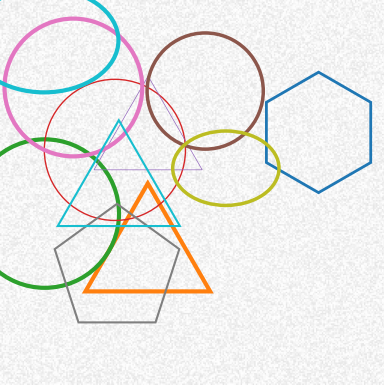[{"shape": "hexagon", "thickness": 2, "radius": 0.78, "center": [0.827, 0.656]}, {"shape": "triangle", "thickness": 3, "radius": 0.93, "center": [0.384, 0.337]}, {"shape": "circle", "thickness": 3, "radius": 0.96, "center": [0.116, 0.445]}, {"shape": "circle", "thickness": 1, "radius": 0.92, "center": [0.298, 0.611]}, {"shape": "triangle", "thickness": 0.5, "radius": 0.81, "center": [0.385, 0.64]}, {"shape": "circle", "thickness": 2.5, "radius": 0.75, "center": [0.533, 0.764]}, {"shape": "circle", "thickness": 3, "radius": 0.89, "center": [0.191, 0.773]}, {"shape": "pentagon", "thickness": 1.5, "radius": 0.85, "center": [0.304, 0.3]}, {"shape": "oval", "thickness": 2.5, "radius": 0.69, "center": [0.587, 0.563]}, {"shape": "triangle", "thickness": 1.5, "radius": 0.92, "center": [0.309, 0.504]}, {"shape": "oval", "thickness": 3, "radius": 0.96, "center": [0.115, 0.895]}]